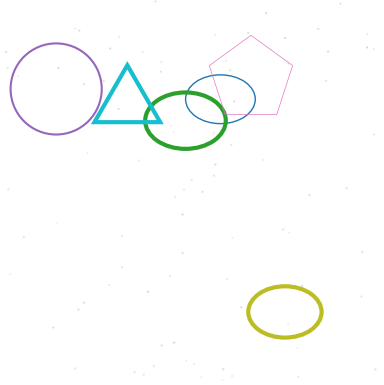[{"shape": "oval", "thickness": 1, "radius": 0.45, "center": [0.573, 0.742]}, {"shape": "oval", "thickness": 3, "radius": 0.52, "center": [0.482, 0.687]}, {"shape": "circle", "thickness": 1.5, "radius": 0.59, "center": [0.146, 0.769]}, {"shape": "pentagon", "thickness": 0.5, "radius": 0.57, "center": [0.652, 0.794]}, {"shape": "oval", "thickness": 3, "radius": 0.48, "center": [0.74, 0.19]}, {"shape": "triangle", "thickness": 3, "radius": 0.49, "center": [0.331, 0.732]}]